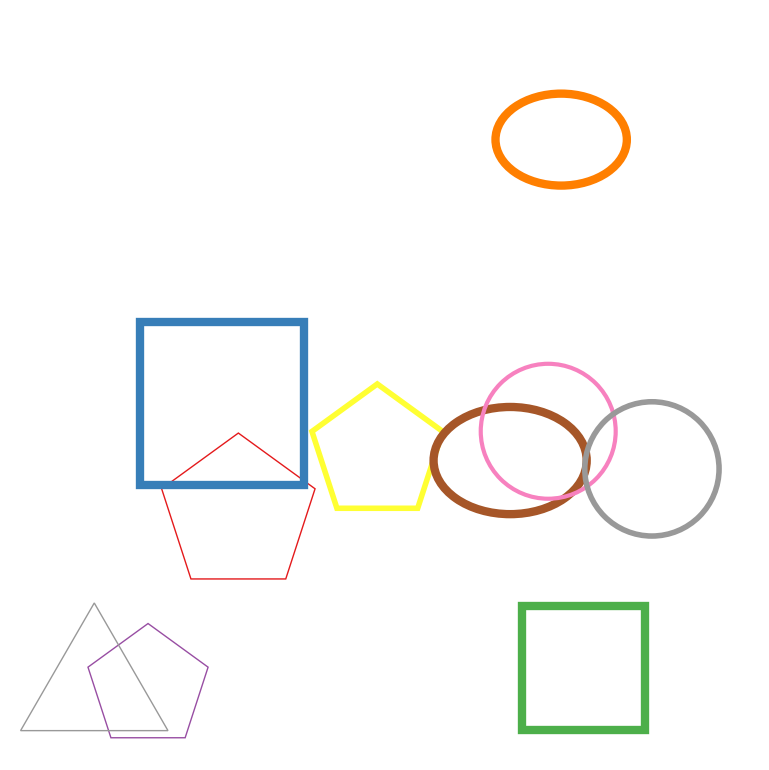[{"shape": "pentagon", "thickness": 0.5, "radius": 0.52, "center": [0.31, 0.333]}, {"shape": "square", "thickness": 3, "radius": 0.53, "center": [0.288, 0.476]}, {"shape": "square", "thickness": 3, "radius": 0.4, "center": [0.757, 0.133]}, {"shape": "pentagon", "thickness": 0.5, "radius": 0.41, "center": [0.192, 0.108]}, {"shape": "oval", "thickness": 3, "radius": 0.43, "center": [0.729, 0.819]}, {"shape": "pentagon", "thickness": 2, "radius": 0.45, "center": [0.49, 0.412]}, {"shape": "oval", "thickness": 3, "radius": 0.5, "center": [0.663, 0.402]}, {"shape": "circle", "thickness": 1.5, "radius": 0.44, "center": [0.712, 0.44]}, {"shape": "triangle", "thickness": 0.5, "radius": 0.55, "center": [0.122, 0.106]}, {"shape": "circle", "thickness": 2, "radius": 0.44, "center": [0.847, 0.391]}]